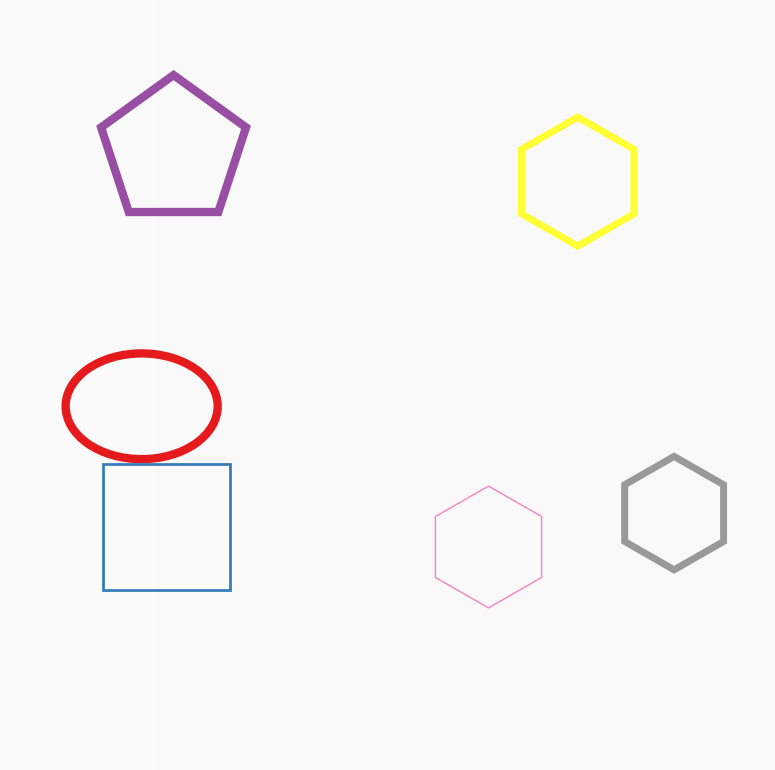[{"shape": "oval", "thickness": 3, "radius": 0.49, "center": [0.183, 0.472]}, {"shape": "square", "thickness": 1, "radius": 0.41, "center": [0.214, 0.316]}, {"shape": "pentagon", "thickness": 3, "radius": 0.49, "center": [0.224, 0.804]}, {"shape": "hexagon", "thickness": 2.5, "radius": 0.42, "center": [0.745, 0.764]}, {"shape": "hexagon", "thickness": 0.5, "radius": 0.4, "center": [0.63, 0.29]}, {"shape": "hexagon", "thickness": 2.5, "radius": 0.37, "center": [0.87, 0.334]}]